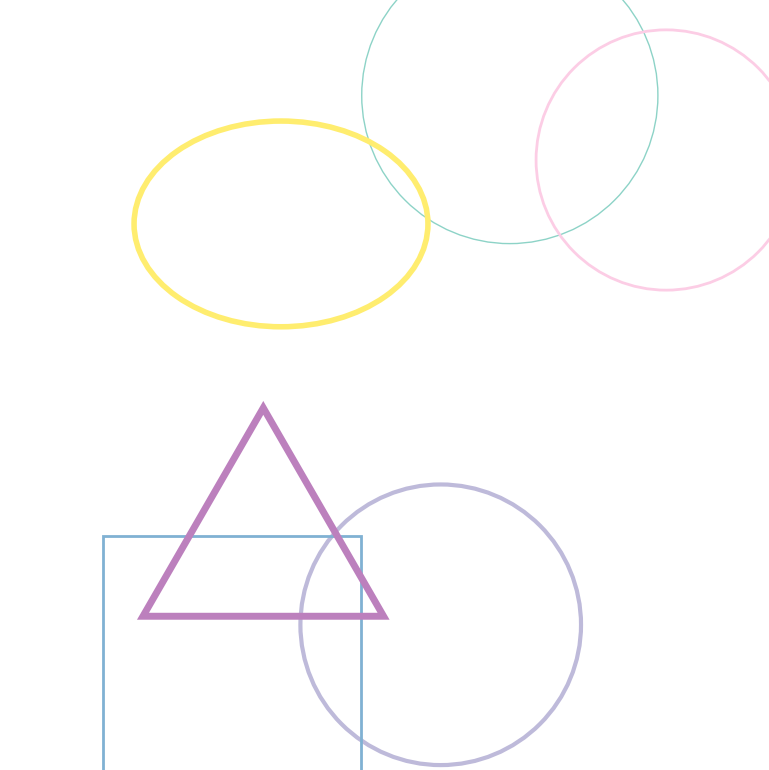[{"shape": "circle", "thickness": 0.5, "radius": 0.96, "center": [0.662, 0.876]}, {"shape": "circle", "thickness": 1.5, "radius": 0.91, "center": [0.572, 0.189]}, {"shape": "square", "thickness": 1, "radius": 0.84, "center": [0.301, 0.136]}, {"shape": "circle", "thickness": 1, "radius": 0.85, "center": [0.865, 0.792]}, {"shape": "triangle", "thickness": 2.5, "radius": 0.9, "center": [0.342, 0.29]}, {"shape": "oval", "thickness": 2, "radius": 0.95, "center": [0.365, 0.709]}]